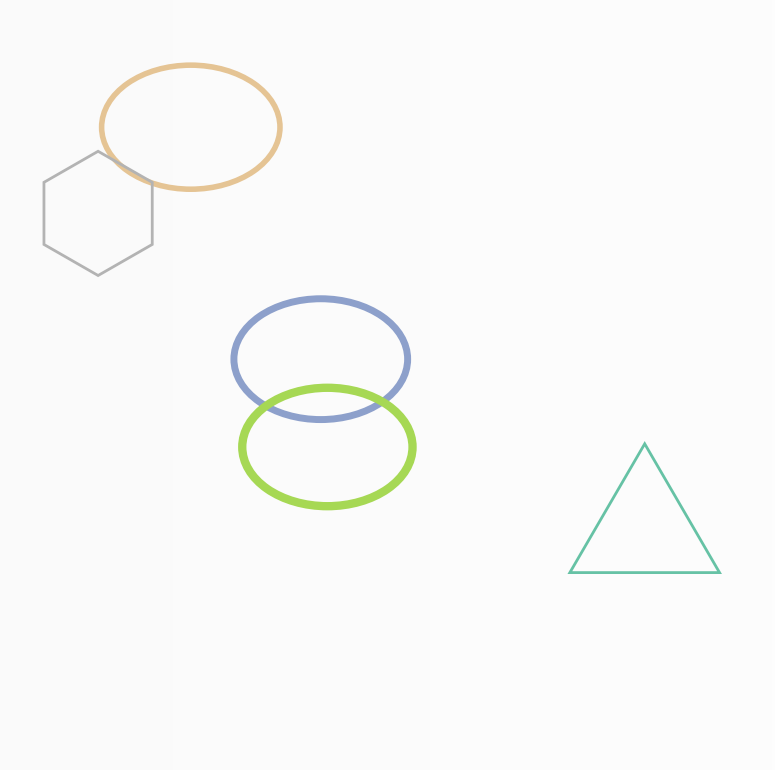[{"shape": "triangle", "thickness": 1, "radius": 0.56, "center": [0.832, 0.312]}, {"shape": "oval", "thickness": 2.5, "radius": 0.56, "center": [0.414, 0.534]}, {"shape": "oval", "thickness": 3, "radius": 0.55, "center": [0.422, 0.419]}, {"shape": "oval", "thickness": 2, "radius": 0.58, "center": [0.246, 0.835]}, {"shape": "hexagon", "thickness": 1, "radius": 0.4, "center": [0.127, 0.723]}]